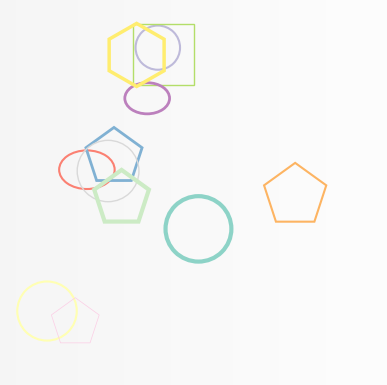[{"shape": "circle", "thickness": 3, "radius": 0.42, "center": [0.512, 0.406]}, {"shape": "circle", "thickness": 1.5, "radius": 0.38, "center": [0.121, 0.192]}, {"shape": "circle", "thickness": 1.5, "radius": 0.29, "center": [0.407, 0.876]}, {"shape": "oval", "thickness": 1.5, "radius": 0.36, "center": [0.224, 0.559]}, {"shape": "pentagon", "thickness": 2, "radius": 0.38, "center": [0.294, 0.593]}, {"shape": "pentagon", "thickness": 1.5, "radius": 0.42, "center": [0.762, 0.493]}, {"shape": "square", "thickness": 1, "radius": 0.4, "center": [0.421, 0.858]}, {"shape": "pentagon", "thickness": 0.5, "radius": 0.32, "center": [0.194, 0.162]}, {"shape": "circle", "thickness": 1, "radius": 0.4, "center": [0.279, 0.556]}, {"shape": "oval", "thickness": 2, "radius": 0.29, "center": [0.38, 0.745]}, {"shape": "pentagon", "thickness": 3, "radius": 0.37, "center": [0.314, 0.485]}, {"shape": "hexagon", "thickness": 2.5, "radius": 0.41, "center": [0.353, 0.857]}]